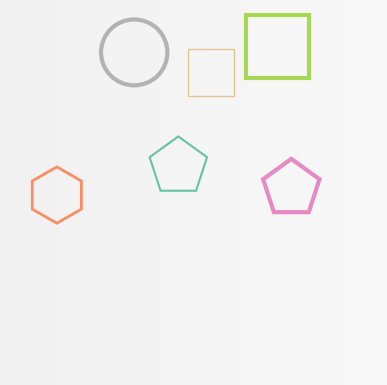[{"shape": "pentagon", "thickness": 1.5, "radius": 0.39, "center": [0.46, 0.568]}, {"shape": "hexagon", "thickness": 2, "radius": 0.37, "center": [0.147, 0.493]}, {"shape": "pentagon", "thickness": 3, "radius": 0.38, "center": [0.752, 0.511]}, {"shape": "square", "thickness": 3, "radius": 0.4, "center": [0.717, 0.879]}, {"shape": "square", "thickness": 1, "radius": 0.3, "center": [0.544, 0.811]}, {"shape": "circle", "thickness": 3, "radius": 0.43, "center": [0.346, 0.864]}]